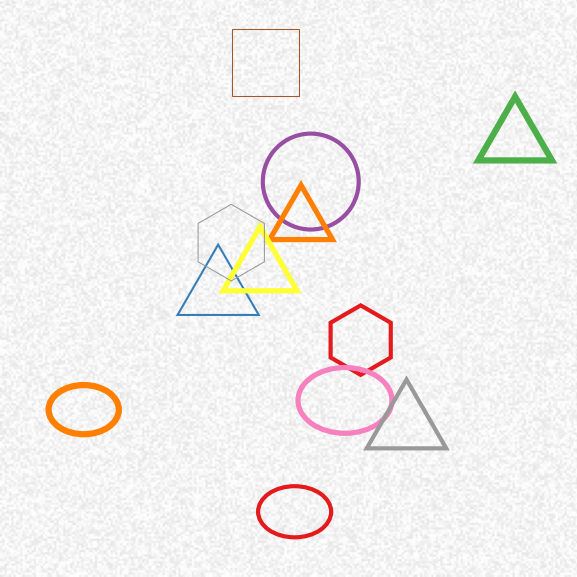[{"shape": "hexagon", "thickness": 2, "radius": 0.3, "center": [0.625, 0.41]}, {"shape": "oval", "thickness": 2, "radius": 0.32, "center": [0.51, 0.113]}, {"shape": "triangle", "thickness": 1, "radius": 0.41, "center": [0.378, 0.494]}, {"shape": "triangle", "thickness": 3, "radius": 0.37, "center": [0.892, 0.758]}, {"shape": "circle", "thickness": 2, "radius": 0.42, "center": [0.538, 0.685]}, {"shape": "oval", "thickness": 3, "radius": 0.3, "center": [0.145, 0.29]}, {"shape": "triangle", "thickness": 2.5, "radius": 0.31, "center": [0.521, 0.616]}, {"shape": "triangle", "thickness": 2.5, "radius": 0.37, "center": [0.45, 0.533]}, {"shape": "square", "thickness": 0.5, "radius": 0.29, "center": [0.46, 0.891]}, {"shape": "oval", "thickness": 2.5, "radius": 0.41, "center": [0.597, 0.306]}, {"shape": "hexagon", "thickness": 0.5, "radius": 0.33, "center": [0.4, 0.579]}, {"shape": "triangle", "thickness": 2, "radius": 0.4, "center": [0.704, 0.263]}]